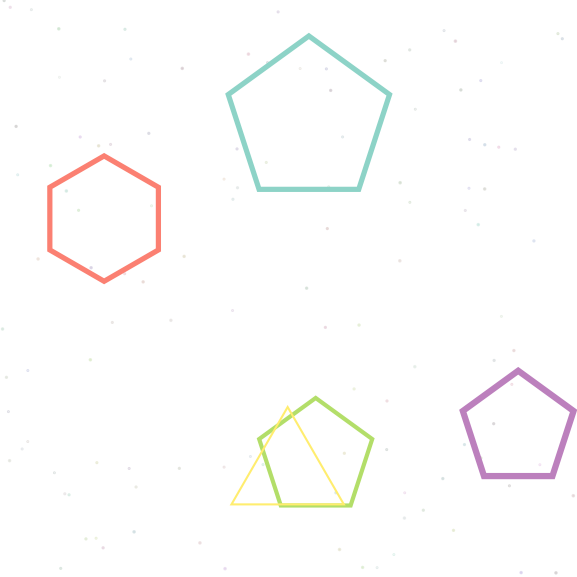[{"shape": "pentagon", "thickness": 2.5, "radius": 0.73, "center": [0.535, 0.79]}, {"shape": "hexagon", "thickness": 2.5, "radius": 0.54, "center": [0.18, 0.621]}, {"shape": "pentagon", "thickness": 2, "radius": 0.51, "center": [0.547, 0.207]}, {"shape": "pentagon", "thickness": 3, "radius": 0.5, "center": [0.897, 0.256]}, {"shape": "triangle", "thickness": 1, "radius": 0.56, "center": [0.498, 0.182]}]